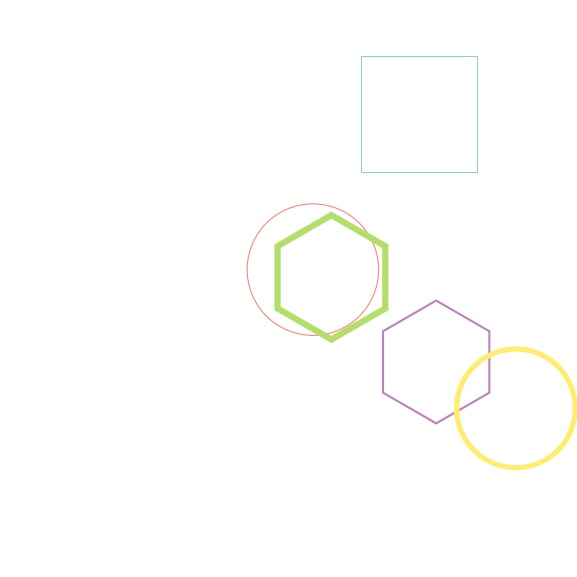[{"shape": "square", "thickness": 0.5, "radius": 0.5, "center": [0.726, 0.802]}, {"shape": "circle", "thickness": 0.5, "radius": 0.57, "center": [0.542, 0.532]}, {"shape": "hexagon", "thickness": 3, "radius": 0.54, "center": [0.574, 0.519]}, {"shape": "hexagon", "thickness": 1, "radius": 0.53, "center": [0.755, 0.372]}, {"shape": "circle", "thickness": 2.5, "radius": 0.51, "center": [0.893, 0.292]}]